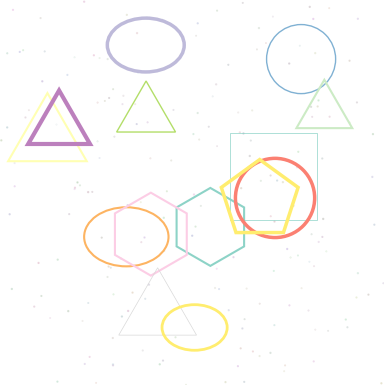[{"shape": "square", "thickness": 0.5, "radius": 0.56, "center": [0.71, 0.542]}, {"shape": "hexagon", "thickness": 1.5, "radius": 0.51, "center": [0.546, 0.411]}, {"shape": "triangle", "thickness": 1.5, "radius": 0.59, "center": [0.123, 0.64]}, {"shape": "oval", "thickness": 2.5, "radius": 0.5, "center": [0.379, 0.883]}, {"shape": "circle", "thickness": 2.5, "radius": 0.51, "center": [0.714, 0.486]}, {"shape": "circle", "thickness": 1, "radius": 0.45, "center": [0.782, 0.847]}, {"shape": "oval", "thickness": 1.5, "radius": 0.55, "center": [0.328, 0.385]}, {"shape": "triangle", "thickness": 1, "radius": 0.44, "center": [0.379, 0.701]}, {"shape": "hexagon", "thickness": 1.5, "radius": 0.54, "center": [0.392, 0.392]}, {"shape": "triangle", "thickness": 0.5, "radius": 0.58, "center": [0.409, 0.188]}, {"shape": "triangle", "thickness": 3, "radius": 0.46, "center": [0.153, 0.672]}, {"shape": "triangle", "thickness": 1.5, "radius": 0.42, "center": [0.842, 0.709]}, {"shape": "oval", "thickness": 2, "radius": 0.42, "center": [0.505, 0.149]}, {"shape": "pentagon", "thickness": 2.5, "radius": 0.52, "center": [0.675, 0.481]}]